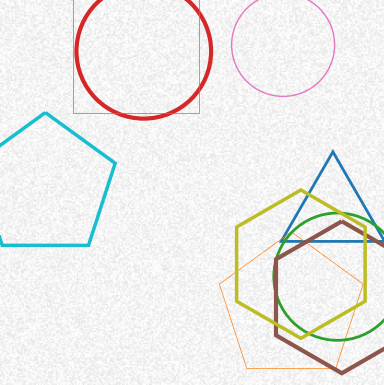[{"shape": "triangle", "thickness": 2, "radius": 0.78, "center": [0.865, 0.451]}, {"shape": "pentagon", "thickness": 0.5, "radius": 0.98, "center": [0.757, 0.201]}, {"shape": "circle", "thickness": 2, "radius": 0.83, "center": [0.877, 0.281]}, {"shape": "circle", "thickness": 3, "radius": 0.87, "center": [0.373, 0.867]}, {"shape": "hexagon", "thickness": 3, "radius": 0.99, "center": [0.888, 0.228]}, {"shape": "circle", "thickness": 1, "radius": 0.67, "center": [0.735, 0.883]}, {"shape": "square", "thickness": 0.5, "radius": 0.82, "center": [0.354, 0.87]}, {"shape": "hexagon", "thickness": 2.5, "radius": 0.96, "center": [0.781, 0.314]}, {"shape": "pentagon", "thickness": 2.5, "radius": 0.95, "center": [0.118, 0.517]}]